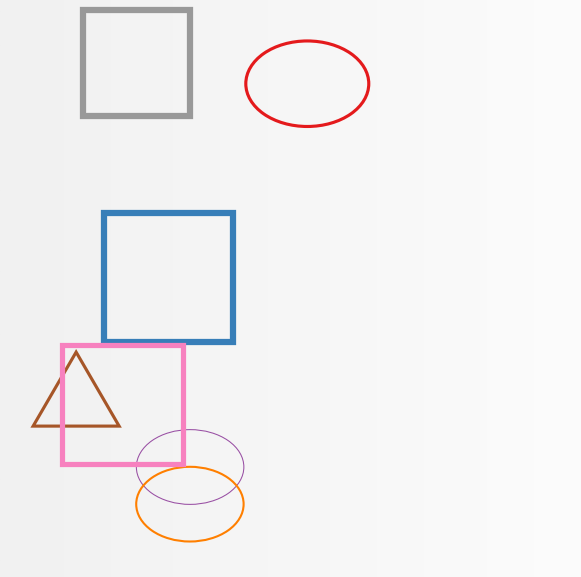[{"shape": "oval", "thickness": 1.5, "radius": 0.53, "center": [0.529, 0.854]}, {"shape": "square", "thickness": 3, "radius": 0.56, "center": [0.29, 0.519]}, {"shape": "oval", "thickness": 0.5, "radius": 0.46, "center": [0.327, 0.19]}, {"shape": "oval", "thickness": 1, "radius": 0.46, "center": [0.327, 0.126]}, {"shape": "triangle", "thickness": 1.5, "radius": 0.43, "center": [0.131, 0.304]}, {"shape": "square", "thickness": 2.5, "radius": 0.52, "center": [0.211, 0.299]}, {"shape": "square", "thickness": 3, "radius": 0.46, "center": [0.235, 0.89]}]